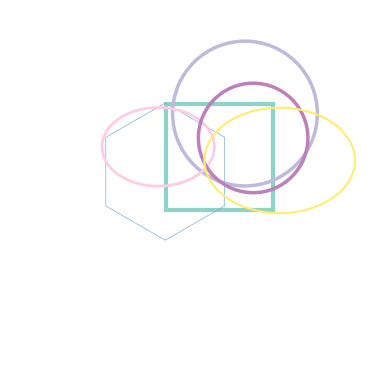[{"shape": "square", "thickness": 3, "radius": 0.69, "center": [0.57, 0.592]}, {"shape": "circle", "thickness": 2.5, "radius": 0.94, "center": [0.636, 0.705]}, {"shape": "hexagon", "thickness": 0.5, "radius": 0.89, "center": [0.429, 0.554]}, {"shape": "oval", "thickness": 2, "radius": 0.73, "center": [0.411, 0.619]}, {"shape": "circle", "thickness": 2.5, "radius": 0.71, "center": [0.657, 0.642]}, {"shape": "oval", "thickness": 1.5, "radius": 0.98, "center": [0.727, 0.583]}]